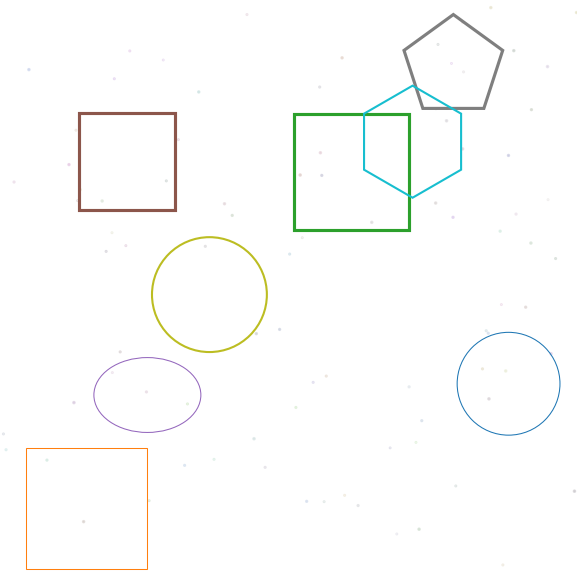[{"shape": "circle", "thickness": 0.5, "radius": 0.45, "center": [0.881, 0.335]}, {"shape": "square", "thickness": 0.5, "radius": 0.52, "center": [0.15, 0.118]}, {"shape": "square", "thickness": 1.5, "radius": 0.5, "center": [0.608, 0.702]}, {"shape": "oval", "thickness": 0.5, "radius": 0.46, "center": [0.255, 0.315]}, {"shape": "square", "thickness": 1.5, "radius": 0.42, "center": [0.22, 0.72]}, {"shape": "pentagon", "thickness": 1.5, "radius": 0.45, "center": [0.785, 0.884]}, {"shape": "circle", "thickness": 1, "radius": 0.5, "center": [0.363, 0.489]}, {"shape": "hexagon", "thickness": 1, "radius": 0.49, "center": [0.714, 0.754]}]